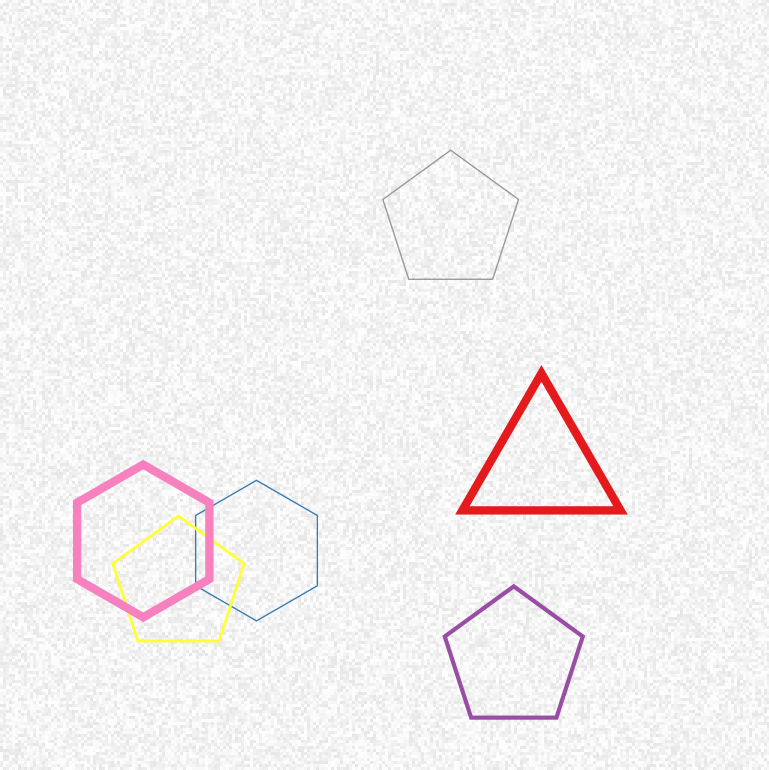[{"shape": "triangle", "thickness": 3, "radius": 0.59, "center": [0.703, 0.396]}, {"shape": "hexagon", "thickness": 0.5, "radius": 0.46, "center": [0.333, 0.285]}, {"shape": "pentagon", "thickness": 1.5, "radius": 0.47, "center": [0.667, 0.144]}, {"shape": "pentagon", "thickness": 1, "radius": 0.45, "center": [0.232, 0.24]}, {"shape": "hexagon", "thickness": 3, "radius": 0.5, "center": [0.186, 0.298]}, {"shape": "pentagon", "thickness": 0.5, "radius": 0.46, "center": [0.585, 0.712]}]